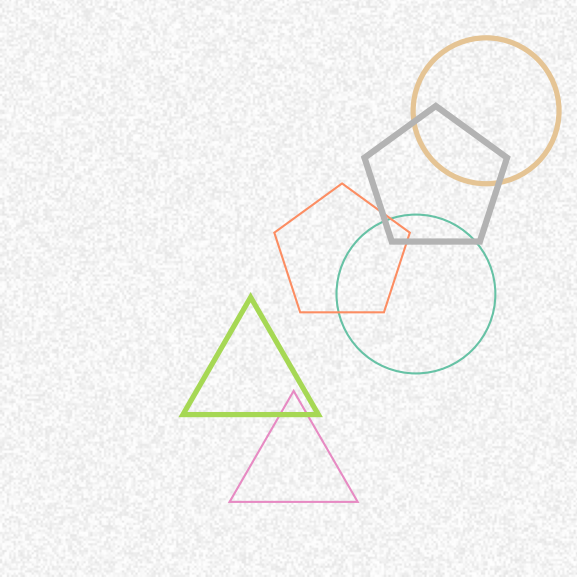[{"shape": "circle", "thickness": 1, "radius": 0.69, "center": [0.72, 0.49]}, {"shape": "pentagon", "thickness": 1, "radius": 0.62, "center": [0.592, 0.558]}, {"shape": "triangle", "thickness": 1, "radius": 0.64, "center": [0.508, 0.194]}, {"shape": "triangle", "thickness": 2.5, "radius": 0.68, "center": [0.434, 0.349]}, {"shape": "circle", "thickness": 2.5, "radius": 0.63, "center": [0.842, 0.807]}, {"shape": "pentagon", "thickness": 3, "radius": 0.65, "center": [0.755, 0.686]}]